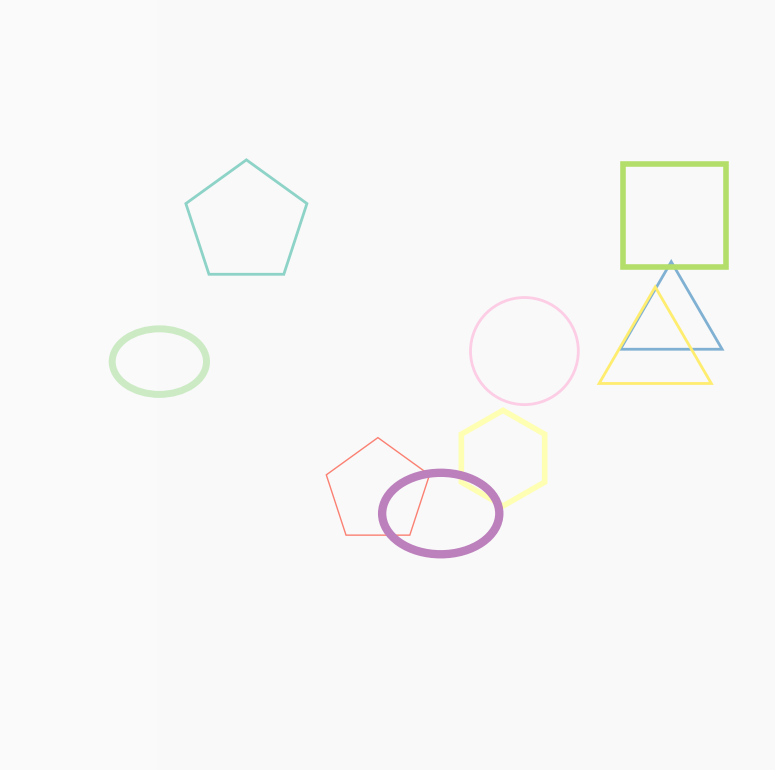[{"shape": "pentagon", "thickness": 1, "radius": 0.41, "center": [0.318, 0.71]}, {"shape": "hexagon", "thickness": 2, "radius": 0.31, "center": [0.649, 0.405]}, {"shape": "pentagon", "thickness": 0.5, "radius": 0.35, "center": [0.488, 0.362]}, {"shape": "triangle", "thickness": 1, "radius": 0.38, "center": [0.866, 0.584]}, {"shape": "square", "thickness": 2, "radius": 0.33, "center": [0.87, 0.72]}, {"shape": "circle", "thickness": 1, "radius": 0.35, "center": [0.677, 0.544]}, {"shape": "oval", "thickness": 3, "radius": 0.38, "center": [0.569, 0.333]}, {"shape": "oval", "thickness": 2.5, "radius": 0.3, "center": [0.206, 0.53]}, {"shape": "triangle", "thickness": 1, "radius": 0.42, "center": [0.845, 0.544]}]